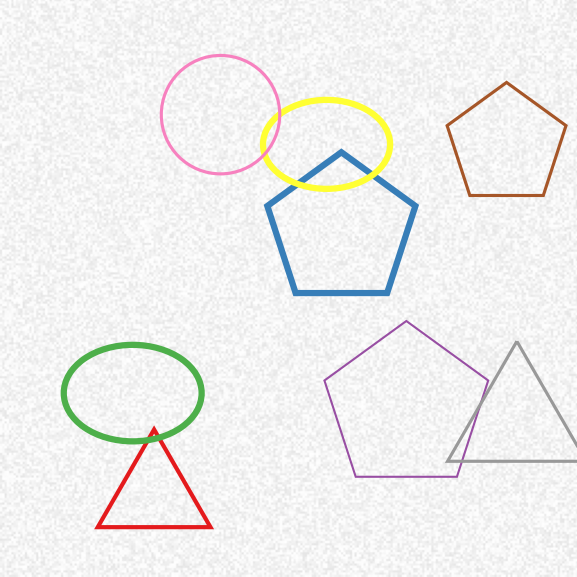[{"shape": "triangle", "thickness": 2, "radius": 0.56, "center": [0.267, 0.143]}, {"shape": "pentagon", "thickness": 3, "radius": 0.67, "center": [0.591, 0.601]}, {"shape": "oval", "thickness": 3, "radius": 0.6, "center": [0.23, 0.318]}, {"shape": "pentagon", "thickness": 1, "radius": 0.75, "center": [0.704, 0.294]}, {"shape": "oval", "thickness": 3, "radius": 0.55, "center": [0.565, 0.749]}, {"shape": "pentagon", "thickness": 1.5, "radius": 0.54, "center": [0.877, 0.748]}, {"shape": "circle", "thickness": 1.5, "radius": 0.51, "center": [0.382, 0.801]}, {"shape": "triangle", "thickness": 1.5, "radius": 0.69, "center": [0.895, 0.27]}]